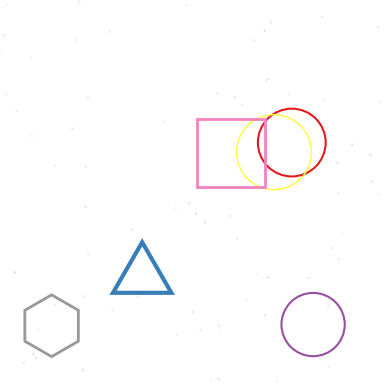[{"shape": "circle", "thickness": 1.5, "radius": 0.44, "center": [0.758, 0.63]}, {"shape": "triangle", "thickness": 3, "radius": 0.44, "center": [0.369, 0.283]}, {"shape": "circle", "thickness": 1.5, "radius": 0.41, "center": [0.813, 0.157]}, {"shape": "circle", "thickness": 1, "radius": 0.49, "center": [0.712, 0.605]}, {"shape": "square", "thickness": 2, "radius": 0.44, "center": [0.599, 0.603]}, {"shape": "hexagon", "thickness": 2, "radius": 0.4, "center": [0.134, 0.154]}]